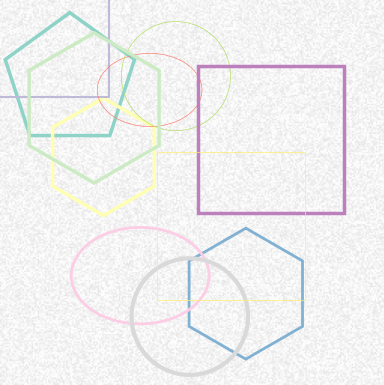[{"shape": "pentagon", "thickness": 2.5, "radius": 0.88, "center": [0.181, 0.791]}, {"shape": "hexagon", "thickness": 2.5, "radius": 0.76, "center": [0.269, 0.593]}, {"shape": "square", "thickness": 1.5, "radius": 0.73, "center": [0.136, 0.893]}, {"shape": "oval", "thickness": 0.5, "radius": 0.68, "center": [0.389, 0.766]}, {"shape": "hexagon", "thickness": 2, "radius": 0.85, "center": [0.638, 0.237]}, {"shape": "circle", "thickness": 0.5, "radius": 0.71, "center": [0.457, 0.802]}, {"shape": "oval", "thickness": 2, "radius": 0.89, "center": [0.364, 0.284]}, {"shape": "circle", "thickness": 3, "radius": 0.76, "center": [0.493, 0.178]}, {"shape": "square", "thickness": 2.5, "radius": 0.95, "center": [0.704, 0.638]}, {"shape": "hexagon", "thickness": 2.5, "radius": 0.97, "center": [0.244, 0.72]}, {"shape": "square", "thickness": 0.5, "radius": 0.96, "center": [0.599, 0.413]}]